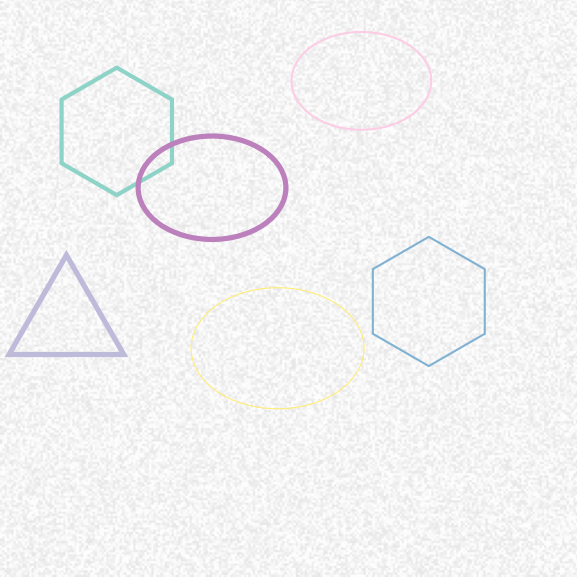[{"shape": "hexagon", "thickness": 2, "radius": 0.55, "center": [0.202, 0.772]}, {"shape": "triangle", "thickness": 2.5, "radius": 0.57, "center": [0.115, 0.443]}, {"shape": "hexagon", "thickness": 1, "radius": 0.56, "center": [0.743, 0.477]}, {"shape": "oval", "thickness": 1, "radius": 0.61, "center": [0.626, 0.859]}, {"shape": "oval", "thickness": 2.5, "radius": 0.64, "center": [0.367, 0.674]}, {"shape": "oval", "thickness": 0.5, "radius": 0.75, "center": [0.481, 0.396]}]